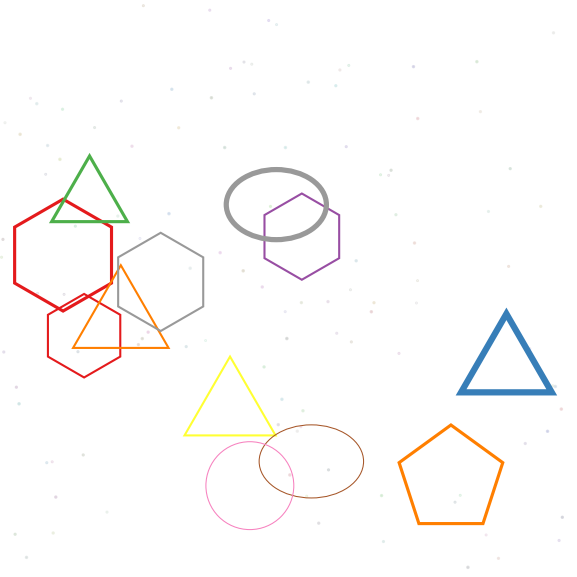[{"shape": "hexagon", "thickness": 1, "radius": 0.36, "center": [0.146, 0.418]}, {"shape": "hexagon", "thickness": 1.5, "radius": 0.48, "center": [0.109, 0.557]}, {"shape": "triangle", "thickness": 3, "radius": 0.45, "center": [0.877, 0.365]}, {"shape": "triangle", "thickness": 1.5, "radius": 0.38, "center": [0.155, 0.653]}, {"shape": "hexagon", "thickness": 1, "radius": 0.37, "center": [0.523, 0.589]}, {"shape": "triangle", "thickness": 1, "radius": 0.48, "center": [0.209, 0.444]}, {"shape": "pentagon", "thickness": 1.5, "radius": 0.47, "center": [0.781, 0.169]}, {"shape": "triangle", "thickness": 1, "radius": 0.46, "center": [0.398, 0.291]}, {"shape": "oval", "thickness": 0.5, "radius": 0.45, "center": [0.539, 0.2]}, {"shape": "circle", "thickness": 0.5, "radius": 0.38, "center": [0.433, 0.158]}, {"shape": "hexagon", "thickness": 1, "radius": 0.43, "center": [0.278, 0.511]}, {"shape": "oval", "thickness": 2.5, "radius": 0.43, "center": [0.478, 0.645]}]